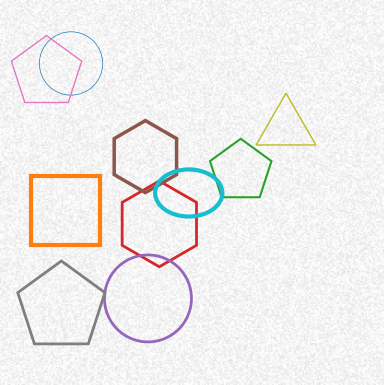[{"shape": "circle", "thickness": 0.5, "radius": 0.41, "center": [0.184, 0.835]}, {"shape": "square", "thickness": 3, "radius": 0.45, "center": [0.171, 0.452]}, {"shape": "pentagon", "thickness": 1.5, "radius": 0.42, "center": [0.625, 0.556]}, {"shape": "hexagon", "thickness": 2, "radius": 0.56, "center": [0.414, 0.419]}, {"shape": "circle", "thickness": 2, "radius": 0.56, "center": [0.384, 0.225]}, {"shape": "hexagon", "thickness": 2.5, "radius": 0.47, "center": [0.378, 0.593]}, {"shape": "pentagon", "thickness": 1, "radius": 0.48, "center": [0.121, 0.811]}, {"shape": "pentagon", "thickness": 2, "radius": 0.6, "center": [0.159, 0.203]}, {"shape": "triangle", "thickness": 1, "radius": 0.45, "center": [0.743, 0.668]}, {"shape": "oval", "thickness": 3, "radius": 0.44, "center": [0.49, 0.499]}]